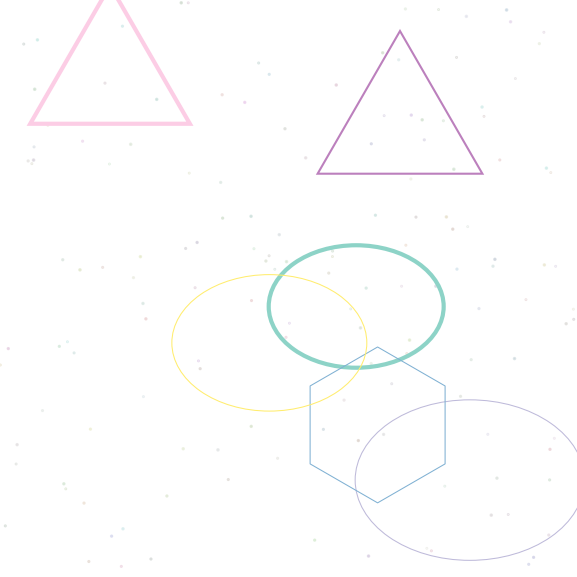[{"shape": "oval", "thickness": 2, "radius": 0.76, "center": [0.617, 0.468]}, {"shape": "oval", "thickness": 0.5, "radius": 0.99, "center": [0.814, 0.168]}, {"shape": "hexagon", "thickness": 0.5, "radius": 0.67, "center": [0.654, 0.263]}, {"shape": "triangle", "thickness": 2, "radius": 0.8, "center": [0.191, 0.865]}, {"shape": "triangle", "thickness": 1, "radius": 0.82, "center": [0.693, 0.781]}, {"shape": "oval", "thickness": 0.5, "radius": 0.84, "center": [0.466, 0.405]}]